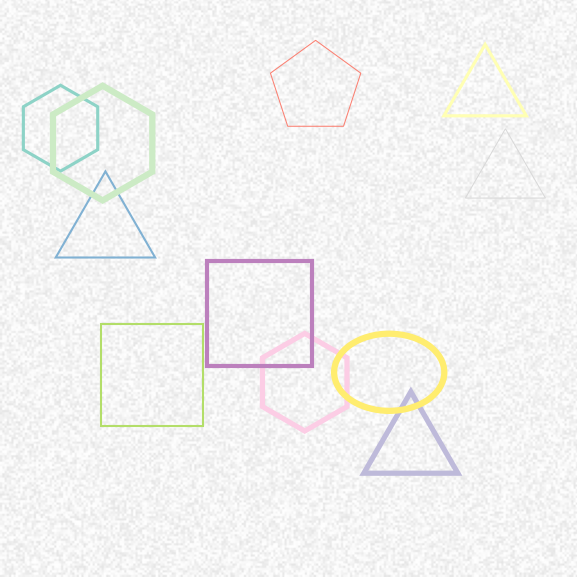[{"shape": "hexagon", "thickness": 1.5, "radius": 0.37, "center": [0.105, 0.777]}, {"shape": "triangle", "thickness": 1.5, "radius": 0.41, "center": [0.84, 0.84]}, {"shape": "triangle", "thickness": 2.5, "radius": 0.47, "center": [0.711, 0.227]}, {"shape": "pentagon", "thickness": 0.5, "radius": 0.41, "center": [0.547, 0.847]}, {"shape": "triangle", "thickness": 1, "radius": 0.5, "center": [0.183, 0.603]}, {"shape": "square", "thickness": 1, "radius": 0.44, "center": [0.263, 0.35]}, {"shape": "hexagon", "thickness": 2.5, "radius": 0.42, "center": [0.528, 0.337]}, {"shape": "triangle", "thickness": 0.5, "radius": 0.4, "center": [0.875, 0.696]}, {"shape": "square", "thickness": 2, "radius": 0.46, "center": [0.45, 0.456]}, {"shape": "hexagon", "thickness": 3, "radius": 0.5, "center": [0.178, 0.751]}, {"shape": "oval", "thickness": 3, "radius": 0.48, "center": [0.674, 0.354]}]